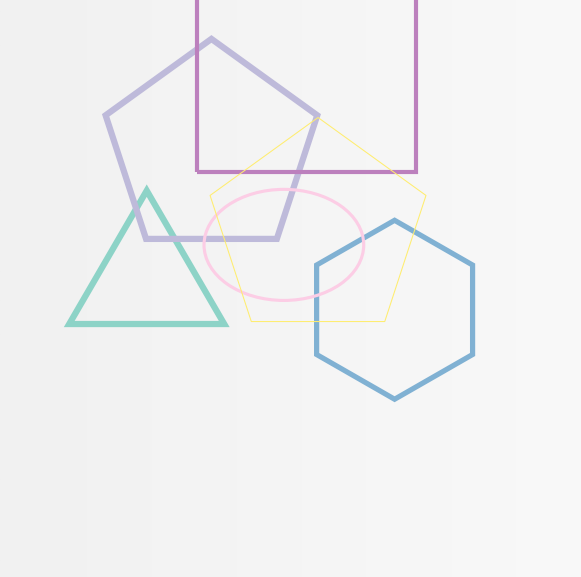[{"shape": "triangle", "thickness": 3, "radius": 0.77, "center": [0.252, 0.515]}, {"shape": "pentagon", "thickness": 3, "radius": 0.96, "center": [0.364, 0.74]}, {"shape": "hexagon", "thickness": 2.5, "radius": 0.77, "center": [0.679, 0.463]}, {"shape": "oval", "thickness": 1.5, "radius": 0.69, "center": [0.488, 0.575]}, {"shape": "square", "thickness": 2, "radius": 0.94, "center": [0.527, 0.891]}, {"shape": "pentagon", "thickness": 0.5, "radius": 0.98, "center": [0.547, 0.6]}]